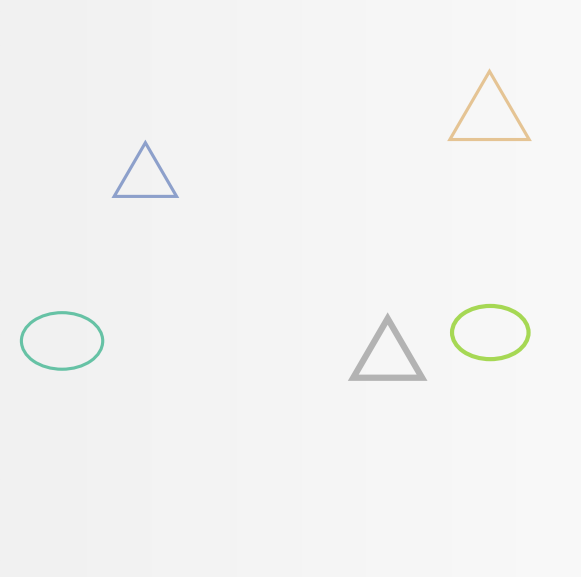[{"shape": "oval", "thickness": 1.5, "radius": 0.35, "center": [0.107, 0.409]}, {"shape": "triangle", "thickness": 1.5, "radius": 0.31, "center": [0.25, 0.69]}, {"shape": "oval", "thickness": 2, "radius": 0.33, "center": [0.844, 0.423]}, {"shape": "triangle", "thickness": 1.5, "radius": 0.39, "center": [0.842, 0.797]}, {"shape": "triangle", "thickness": 3, "radius": 0.34, "center": [0.667, 0.379]}]